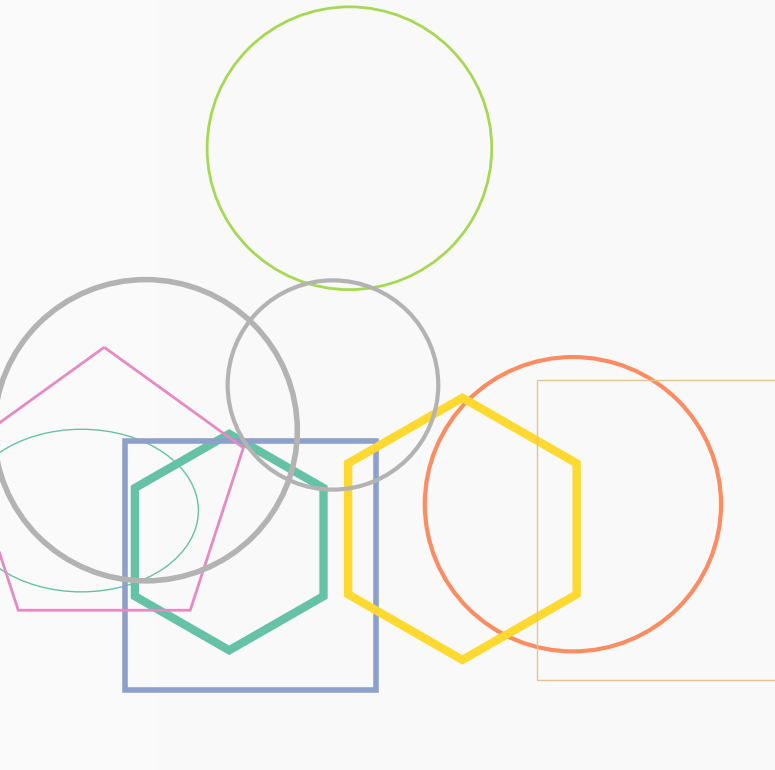[{"shape": "hexagon", "thickness": 3, "radius": 0.7, "center": [0.296, 0.296]}, {"shape": "oval", "thickness": 0.5, "radius": 0.75, "center": [0.105, 0.337]}, {"shape": "circle", "thickness": 1.5, "radius": 0.96, "center": [0.739, 0.345]}, {"shape": "square", "thickness": 2, "radius": 0.81, "center": [0.323, 0.266]}, {"shape": "pentagon", "thickness": 1, "radius": 0.94, "center": [0.134, 0.36]}, {"shape": "circle", "thickness": 1, "radius": 0.92, "center": [0.451, 0.807]}, {"shape": "hexagon", "thickness": 3, "radius": 0.85, "center": [0.597, 0.313]}, {"shape": "square", "thickness": 0.5, "radius": 0.97, "center": [0.888, 0.312]}, {"shape": "circle", "thickness": 2, "radius": 0.98, "center": [0.188, 0.441]}, {"shape": "circle", "thickness": 1.5, "radius": 0.68, "center": [0.43, 0.5]}]